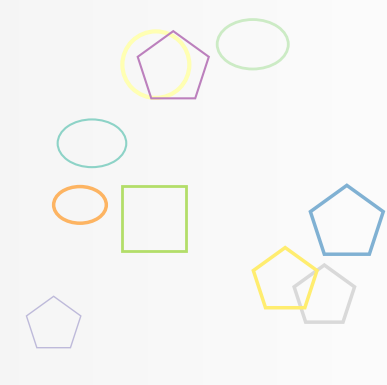[{"shape": "oval", "thickness": 1.5, "radius": 0.44, "center": [0.237, 0.628]}, {"shape": "circle", "thickness": 3, "radius": 0.43, "center": [0.402, 0.832]}, {"shape": "pentagon", "thickness": 1, "radius": 0.37, "center": [0.138, 0.157]}, {"shape": "pentagon", "thickness": 2.5, "radius": 0.49, "center": [0.895, 0.42]}, {"shape": "oval", "thickness": 2.5, "radius": 0.34, "center": [0.206, 0.468]}, {"shape": "square", "thickness": 2, "radius": 0.42, "center": [0.397, 0.433]}, {"shape": "pentagon", "thickness": 2.5, "radius": 0.41, "center": [0.837, 0.23]}, {"shape": "pentagon", "thickness": 1.5, "radius": 0.48, "center": [0.447, 0.823]}, {"shape": "oval", "thickness": 2, "radius": 0.46, "center": [0.652, 0.885]}, {"shape": "pentagon", "thickness": 2.5, "radius": 0.43, "center": [0.736, 0.271]}]